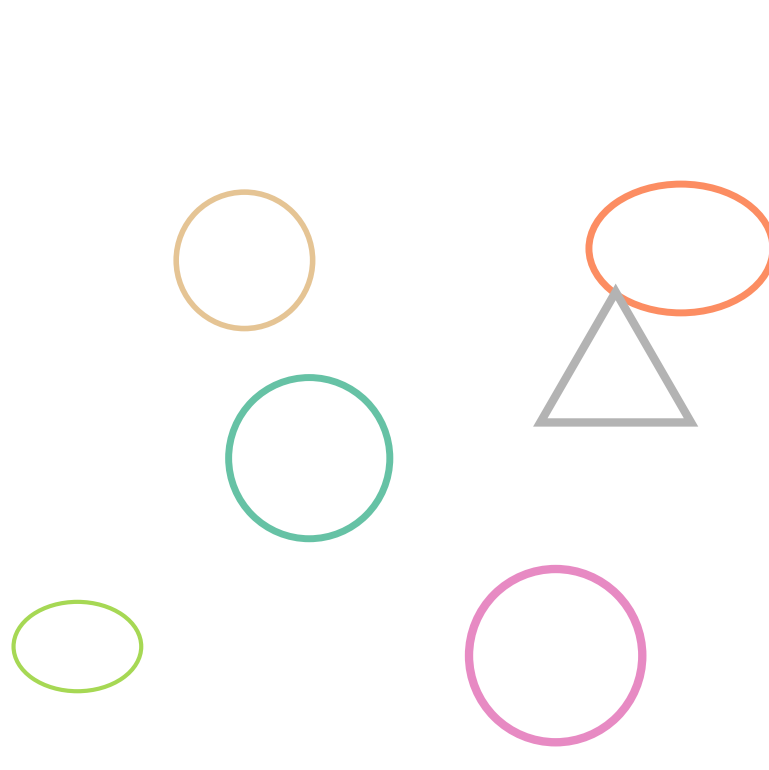[{"shape": "circle", "thickness": 2.5, "radius": 0.52, "center": [0.402, 0.405]}, {"shape": "oval", "thickness": 2.5, "radius": 0.6, "center": [0.884, 0.677]}, {"shape": "circle", "thickness": 3, "radius": 0.56, "center": [0.722, 0.149]}, {"shape": "oval", "thickness": 1.5, "radius": 0.41, "center": [0.101, 0.16]}, {"shape": "circle", "thickness": 2, "radius": 0.44, "center": [0.317, 0.662]}, {"shape": "triangle", "thickness": 3, "radius": 0.57, "center": [0.8, 0.508]}]